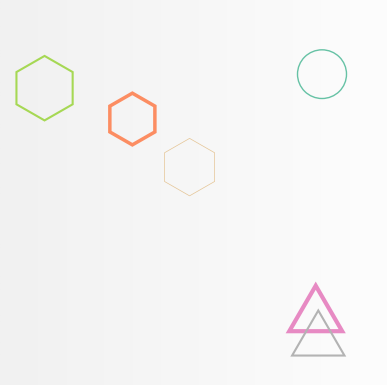[{"shape": "circle", "thickness": 1, "radius": 0.32, "center": [0.831, 0.807]}, {"shape": "hexagon", "thickness": 2.5, "radius": 0.34, "center": [0.342, 0.691]}, {"shape": "triangle", "thickness": 3, "radius": 0.39, "center": [0.815, 0.179]}, {"shape": "hexagon", "thickness": 1.5, "radius": 0.42, "center": [0.115, 0.771]}, {"shape": "hexagon", "thickness": 0.5, "radius": 0.37, "center": [0.489, 0.566]}, {"shape": "triangle", "thickness": 1.5, "radius": 0.39, "center": [0.821, 0.116]}]